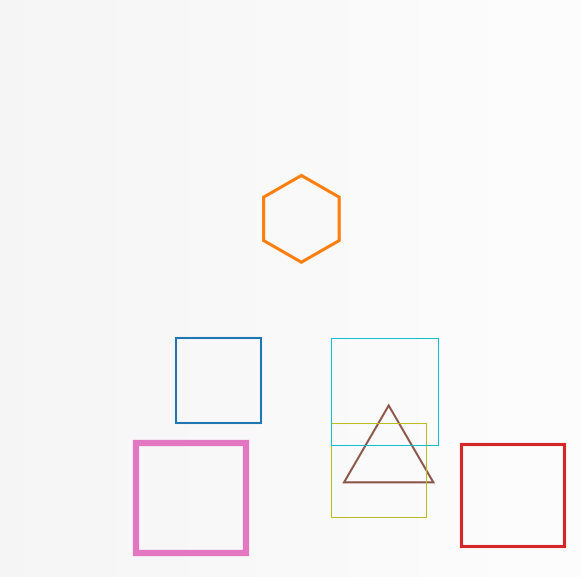[{"shape": "square", "thickness": 1, "radius": 0.36, "center": [0.375, 0.34]}, {"shape": "hexagon", "thickness": 1.5, "radius": 0.38, "center": [0.519, 0.62]}, {"shape": "square", "thickness": 1.5, "radius": 0.44, "center": [0.882, 0.142]}, {"shape": "triangle", "thickness": 1, "radius": 0.44, "center": [0.669, 0.208]}, {"shape": "square", "thickness": 3, "radius": 0.48, "center": [0.328, 0.136]}, {"shape": "square", "thickness": 0.5, "radius": 0.41, "center": [0.651, 0.185]}, {"shape": "square", "thickness": 0.5, "radius": 0.46, "center": [0.662, 0.322]}]